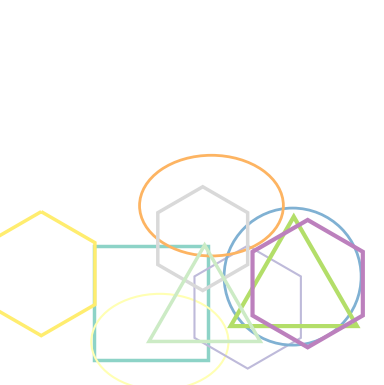[{"shape": "square", "thickness": 2.5, "radius": 0.74, "center": [0.391, 0.213]}, {"shape": "oval", "thickness": 1.5, "radius": 0.89, "center": [0.415, 0.112]}, {"shape": "hexagon", "thickness": 1.5, "radius": 0.8, "center": [0.643, 0.202]}, {"shape": "circle", "thickness": 2, "radius": 0.89, "center": [0.76, 0.282]}, {"shape": "oval", "thickness": 2, "radius": 0.93, "center": [0.549, 0.466]}, {"shape": "triangle", "thickness": 3, "radius": 0.95, "center": [0.763, 0.248]}, {"shape": "hexagon", "thickness": 2.5, "radius": 0.67, "center": [0.527, 0.38]}, {"shape": "hexagon", "thickness": 3, "radius": 0.83, "center": [0.799, 0.263]}, {"shape": "triangle", "thickness": 2.5, "radius": 0.83, "center": [0.531, 0.197]}, {"shape": "hexagon", "thickness": 2.5, "radius": 0.8, "center": [0.107, 0.289]}]